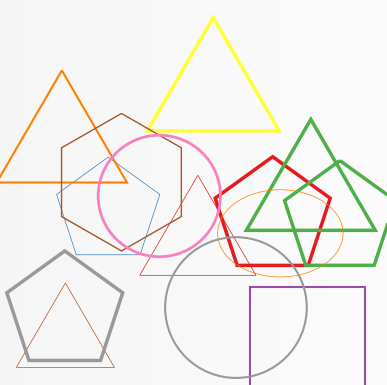[{"shape": "pentagon", "thickness": 2.5, "radius": 0.78, "center": [0.704, 0.437]}, {"shape": "triangle", "thickness": 0.5, "radius": 0.87, "center": [0.511, 0.372]}, {"shape": "pentagon", "thickness": 0.5, "radius": 0.7, "center": [0.279, 0.452]}, {"shape": "triangle", "thickness": 2.5, "radius": 0.96, "center": [0.802, 0.498]}, {"shape": "pentagon", "thickness": 2.5, "radius": 0.75, "center": [0.877, 0.432]}, {"shape": "square", "thickness": 1.5, "radius": 0.74, "center": [0.793, 0.106]}, {"shape": "triangle", "thickness": 1.5, "radius": 0.97, "center": [0.16, 0.623]}, {"shape": "oval", "thickness": 0.5, "radius": 0.81, "center": [0.723, 0.394]}, {"shape": "triangle", "thickness": 2.5, "radius": 0.98, "center": [0.55, 0.758]}, {"shape": "hexagon", "thickness": 1, "radius": 0.89, "center": [0.313, 0.527]}, {"shape": "triangle", "thickness": 0.5, "radius": 0.73, "center": [0.169, 0.119]}, {"shape": "circle", "thickness": 2, "radius": 0.79, "center": [0.411, 0.491]}, {"shape": "pentagon", "thickness": 2.5, "radius": 0.79, "center": [0.167, 0.191]}, {"shape": "circle", "thickness": 1.5, "radius": 0.91, "center": [0.609, 0.201]}]